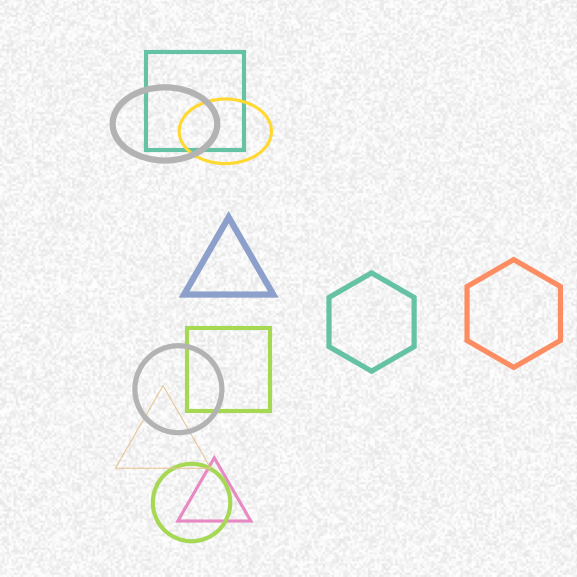[{"shape": "hexagon", "thickness": 2.5, "radius": 0.43, "center": [0.643, 0.441]}, {"shape": "square", "thickness": 2, "radius": 0.43, "center": [0.338, 0.824]}, {"shape": "hexagon", "thickness": 2.5, "radius": 0.47, "center": [0.89, 0.456]}, {"shape": "triangle", "thickness": 3, "radius": 0.45, "center": [0.396, 0.534]}, {"shape": "triangle", "thickness": 1.5, "radius": 0.36, "center": [0.371, 0.133]}, {"shape": "square", "thickness": 2, "radius": 0.36, "center": [0.395, 0.359]}, {"shape": "circle", "thickness": 2, "radius": 0.34, "center": [0.332, 0.129]}, {"shape": "oval", "thickness": 1.5, "radius": 0.4, "center": [0.39, 0.772]}, {"shape": "triangle", "thickness": 0.5, "radius": 0.48, "center": [0.282, 0.236]}, {"shape": "circle", "thickness": 2.5, "radius": 0.38, "center": [0.309, 0.325]}, {"shape": "oval", "thickness": 3, "radius": 0.45, "center": [0.286, 0.785]}]